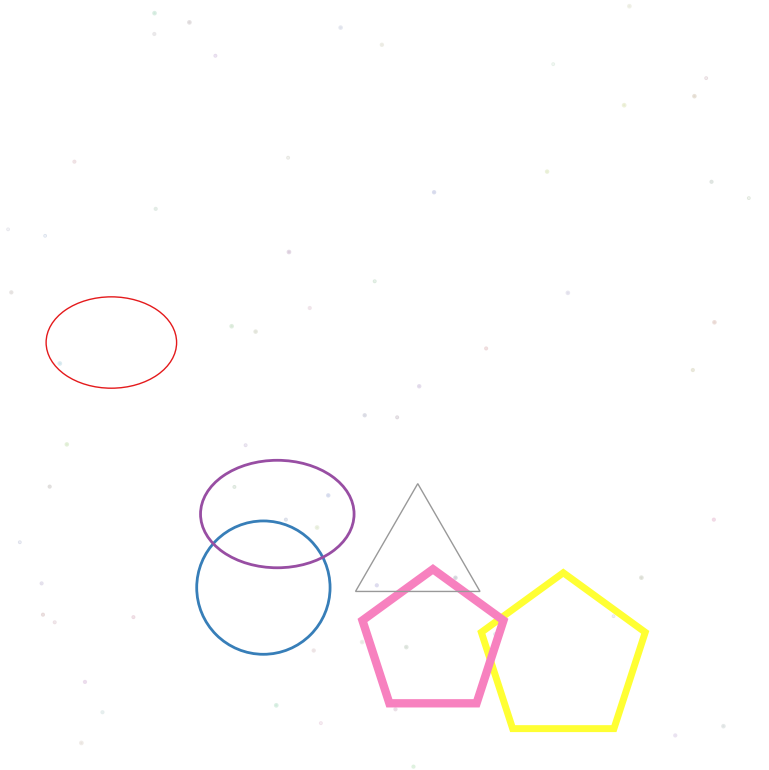[{"shape": "oval", "thickness": 0.5, "radius": 0.42, "center": [0.145, 0.555]}, {"shape": "circle", "thickness": 1, "radius": 0.43, "center": [0.342, 0.237]}, {"shape": "oval", "thickness": 1, "radius": 0.5, "center": [0.36, 0.332]}, {"shape": "pentagon", "thickness": 2.5, "radius": 0.56, "center": [0.732, 0.144]}, {"shape": "pentagon", "thickness": 3, "radius": 0.48, "center": [0.562, 0.165]}, {"shape": "triangle", "thickness": 0.5, "radius": 0.47, "center": [0.543, 0.279]}]